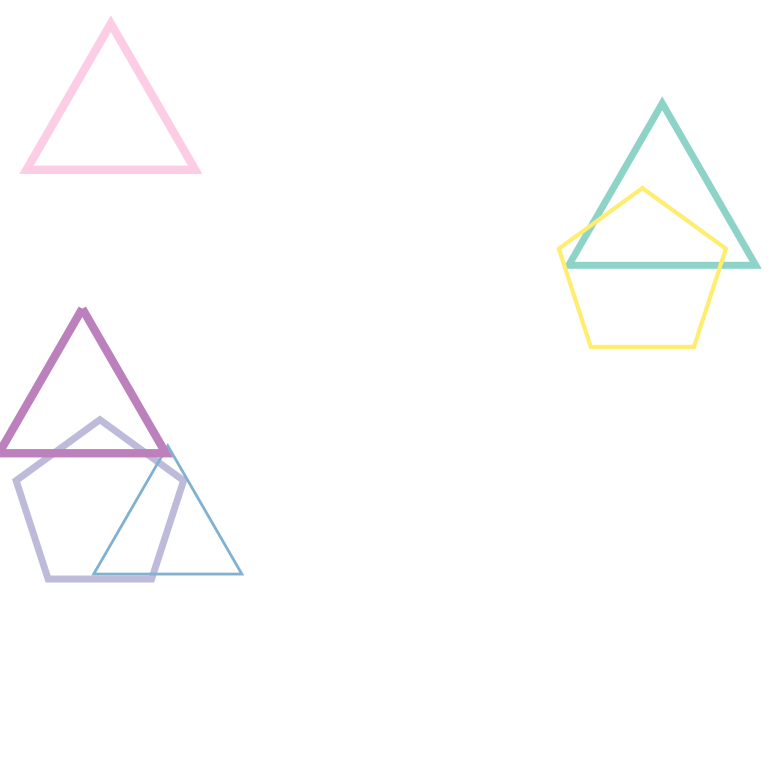[{"shape": "triangle", "thickness": 2.5, "radius": 0.7, "center": [0.86, 0.726]}, {"shape": "pentagon", "thickness": 2.5, "radius": 0.57, "center": [0.13, 0.341]}, {"shape": "triangle", "thickness": 1, "radius": 0.56, "center": [0.218, 0.31]}, {"shape": "triangle", "thickness": 3, "radius": 0.63, "center": [0.144, 0.843]}, {"shape": "triangle", "thickness": 3, "radius": 0.63, "center": [0.107, 0.474]}, {"shape": "pentagon", "thickness": 1.5, "radius": 0.57, "center": [0.834, 0.642]}]